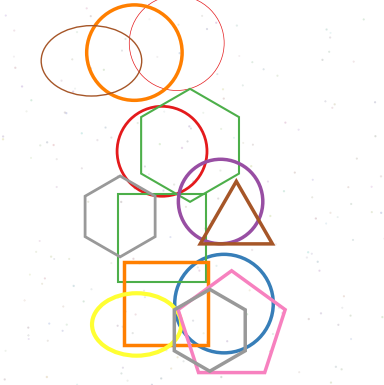[{"shape": "circle", "thickness": 0.5, "radius": 0.62, "center": [0.459, 0.888]}, {"shape": "circle", "thickness": 2, "radius": 0.58, "center": [0.421, 0.607]}, {"shape": "circle", "thickness": 2.5, "radius": 0.64, "center": [0.582, 0.211]}, {"shape": "hexagon", "thickness": 1.5, "radius": 0.73, "center": [0.494, 0.623]}, {"shape": "square", "thickness": 1.5, "radius": 0.58, "center": [0.421, 0.382]}, {"shape": "circle", "thickness": 2.5, "radius": 0.55, "center": [0.573, 0.477]}, {"shape": "square", "thickness": 2.5, "radius": 0.54, "center": [0.431, 0.212]}, {"shape": "circle", "thickness": 2.5, "radius": 0.62, "center": [0.349, 0.863]}, {"shape": "oval", "thickness": 3, "radius": 0.58, "center": [0.355, 0.157]}, {"shape": "triangle", "thickness": 2.5, "radius": 0.54, "center": [0.614, 0.421]}, {"shape": "oval", "thickness": 1, "radius": 0.65, "center": [0.238, 0.842]}, {"shape": "pentagon", "thickness": 2.5, "radius": 0.73, "center": [0.602, 0.151]}, {"shape": "hexagon", "thickness": 2.5, "radius": 0.53, "center": [0.545, 0.142]}, {"shape": "hexagon", "thickness": 2, "radius": 0.53, "center": [0.312, 0.438]}]